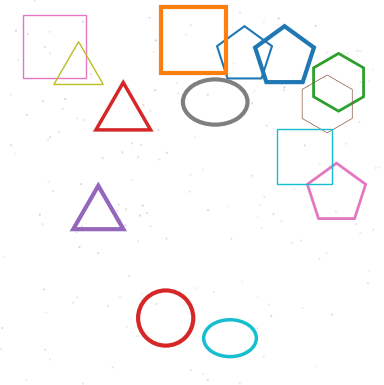[{"shape": "pentagon", "thickness": 3, "radius": 0.4, "center": [0.739, 0.852]}, {"shape": "pentagon", "thickness": 1.5, "radius": 0.38, "center": [0.635, 0.857]}, {"shape": "square", "thickness": 3, "radius": 0.43, "center": [0.503, 0.896]}, {"shape": "hexagon", "thickness": 2, "radius": 0.37, "center": [0.879, 0.786]}, {"shape": "triangle", "thickness": 2.5, "radius": 0.41, "center": [0.32, 0.704]}, {"shape": "circle", "thickness": 3, "radius": 0.36, "center": [0.43, 0.174]}, {"shape": "triangle", "thickness": 3, "radius": 0.38, "center": [0.255, 0.442]}, {"shape": "hexagon", "thickness": 0.5, "radius": 0.38, "center": [0.85, 0.73]}, {"shape": "pentagon", "thickness": 2, "radius": 0.4, "center": [0.874, 0.497]}, {"shape": "square", "thickness": 1, "radius": 0.41, "center": [0.142, 0.88]}, {"shape": "oval", "thickness": 3, "radius": 0.42, "center": [0.559, 0.735]}, {"shape": "triangle", "thickness": 1, "radius": 0.37, "center": [0.204, 0.818]}, {"shape": "oval", "thickness": 2.5, "radius": 0.34, "center": [0.597, 0.122]}, {"shape": "square", "thickness": 1, "radius": 0.36, "center": [0.791, 0.593]}]